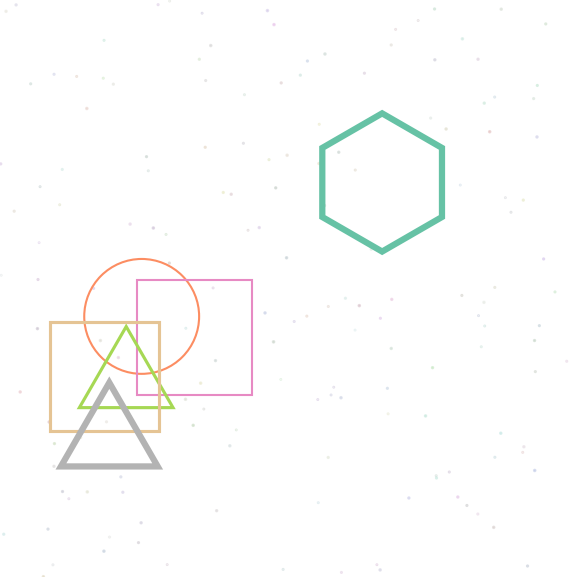[{"shape": "hexagon", "thickness": 3, "radius": 0.6, "center": [0.662, 0.683]}, {"shape": "circle", "thickness": 1, "radius": 0.5, "center": [0.245, 0.451]}, {"shape": "square", "thickness": 1, "radius": 0.5, "center": [0.337, 0.415]}, {"shape": "triangle", "thickness": 1.5, "radius": 0.47, "center": [0.219, 0.34]}, {"shape": "square", "thickness": 1.5, "radius": 0.47, "center": [0.181, 0.347]}, {"shape": "triangle", "thickness": 3, "radius": 0.48, "center": [0.189, 0.24]}]